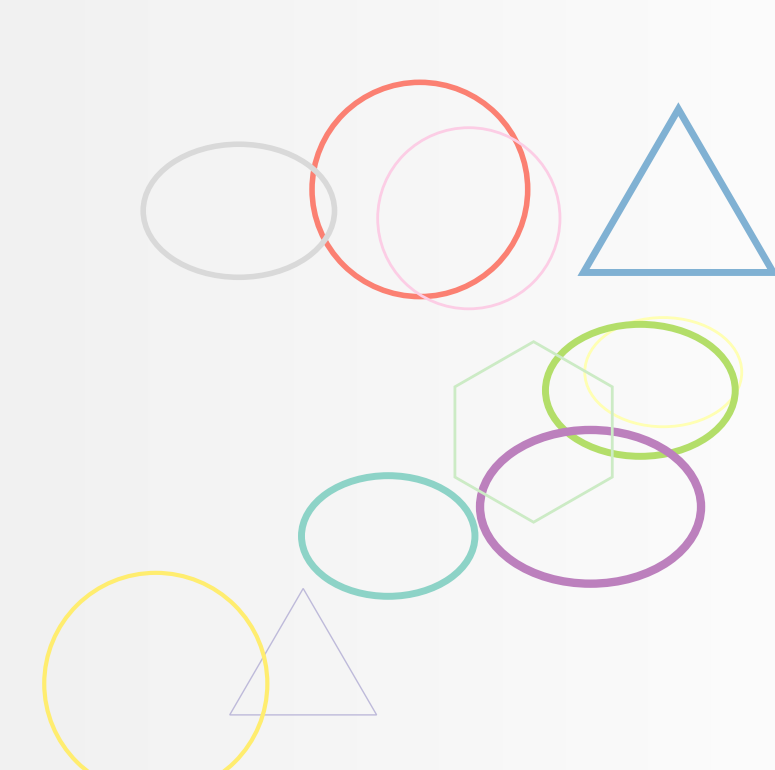[{"shape": "oval", "thickness": 2.5, "radius": 0.56, "center": [0.501, 0.304]}, {"shape": "oval", "thickness": 1, "radius": 0.51, "center": [0.856, 0.517]}, {"shape": "triangle", "thickness": 0.5, "radius": 0.55, "center": [0.391, 0.126]}, {"shape": "circle", "thickness": 2, "radius": 0.7, "center": [0.542, 0.754]}, {"shape": "triangle", "thickness": 2.5, "radius": 0.71, "center": [0.875, 0.717]}, {"shape": "oval", "thickness": 2.5, "radius": 0.61, "center": [0.826, 0.493]}, {"shape": "circle", "thickness": 1, "radius": 0.59, "center": [0.605, 0.717]}, {"shape": "oval", "thickness": 2, "radius": 0.62, "center": [0.308, 0.726]}, {"shape": "oval", "thickness": 3, "radius": 0.71, "center": [0.762, 0.342]}, {"shape": "hexagon", "thickness": 1, "radius": 0.59, "center": [0.689, 0.439]}, {"shape": "circle", "thickness": 1.5, "radius": 0.72, "center": [0.201, 0.112]}]